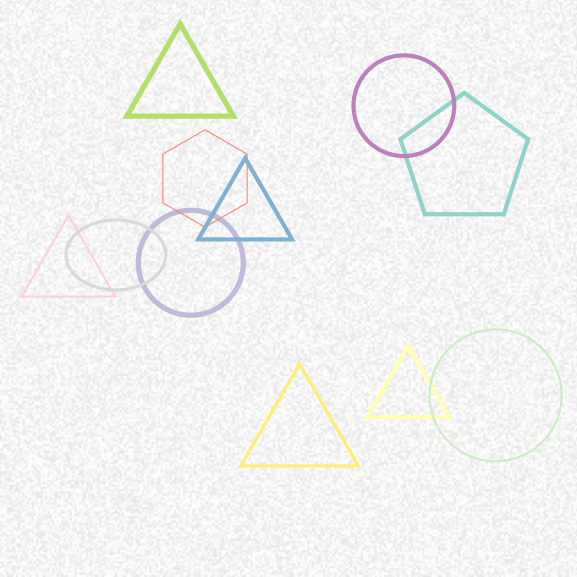[{"shape": "pentagon", "thickness": 2, "radius": 0.58, "center": [0.804, 0.722]}, {"shape": "triangle", "thickness": 2, "radius": 0.41, "center": [0.707, 0.317]}, {"shape": "circle", "thickness": 2.5, "radius": 0.45, "center": [0.33, 0.544]}, {"shape": "hexagon", "thickness": 0.5, "radius": 0.42, "center": [0.355, 0.69]}, {"shape": "triangle", "thickness": 2, "radius": 0.47, "center": [0.425, 0.632]}, {"shape": "triangle", "thickness": 2.5, "radius": 0.53, "center": [0.312, 0.851]}, {"shape": "triangle", "thickness": 1, "radius": 0.47, "center": [0.119, 0.532]}, {"shape": "oval", "thickness": 1.5, "radius": 0.43, "center": [0.201, 0.558]}, {"shape": "circle", "thickness": 2, "radius": 0.44, "center": [0.699, 0.816]}, {"shape": "circle", "thickness": 1, "radius": 0.57, "center": [0.858, 0.315]}, {"shape": "triangle", "thickness": 1.5, "radius": 0.59, "center": [0.519, 0.251]}]